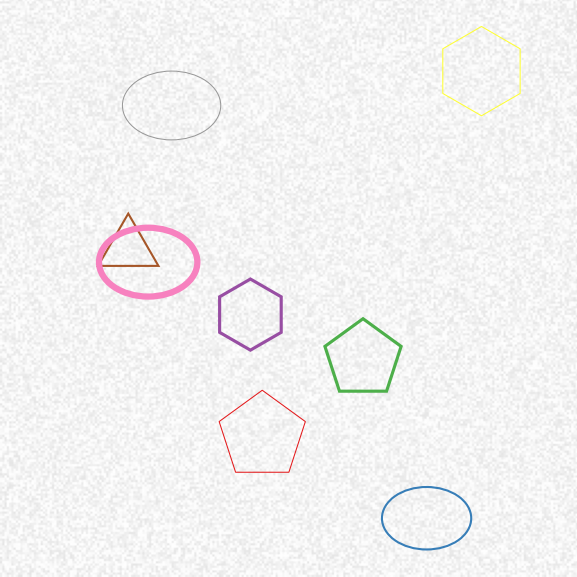[{"shape": "pentagon", "thickness": 0.5, "radius": 0.39, "center": [0.454, 0.245]}, {"shape": "oval", "thickness": 1, "radius": 0.39, "center": [0.739, 0.102]}, {"shape": "pentagon", "thickness": 1.5, "radius": 0.35, "center": [0.629, 0.378]}, {"shape": "hexagon", "thickness": 1.5, "radius": 0.31, "center": [0.434, 0.454]}, {"shape": "hexagon", "thickness": 0.5, "radius": 0.39, "center": [0.834, 0.876]}, {"shape": "triangle", "thickness": 1, "radius": 0.3, "center": [0.222, 0.569]}, {"shape": "oval", "thickness": 3, "radius": 0.43, "center": [0.257, 0.545]}, {"shape": "oval", "thickness": 0.5, "radius": 0.43, "center": [0.297, 0.816]}]